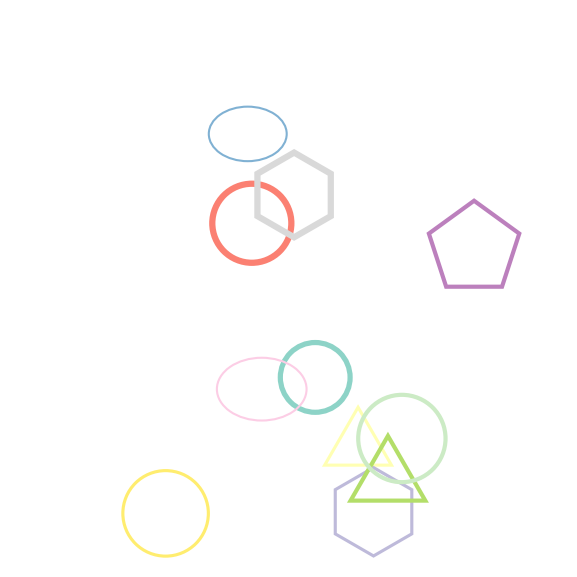[{"shape": "circle", "thickness": 2.5, "radius": 0.3, "center": [0.546, 0.346]}, {"shape": "triangle", "thickness": 1.5, "radius": 0.33, "center": [0.62, 0.227]}, {"shape": "hexagon", "thickness": 1.5, "radius": 0.38, "center": [0.647, 0.113]}, {"shape": "circle", "thickness": 3, "radius": 0.34, "center": [0.436, 0.613]}, {"shape": "oval", "thickness": 1, "radius": 0.34, "center": [0.429, 0.767]}, {"shape": "triangle", "thickness": 2, "radius": 0.37, "center": [0.672, 0.17]}, {"shape": "oval", "thickness": 1, "radius": 0.39, "center": [0.453, 0.325]}, {"shape": "hexagon", "thickness": 3, "radius": 0.37, "center": [0.509, 0.662]}, {"shape": "pentagon", "thickness": 2, "radius": 0.41, "center": [0.821, 0.569]}, {"shape": "circle", "thickness": 2, "radius": 0.38, "center": [0.696, 0.24]}, {"shape": "circle", "thickness": 1.5, "radius": 0.37, "center": [0.287, 0.11]}]